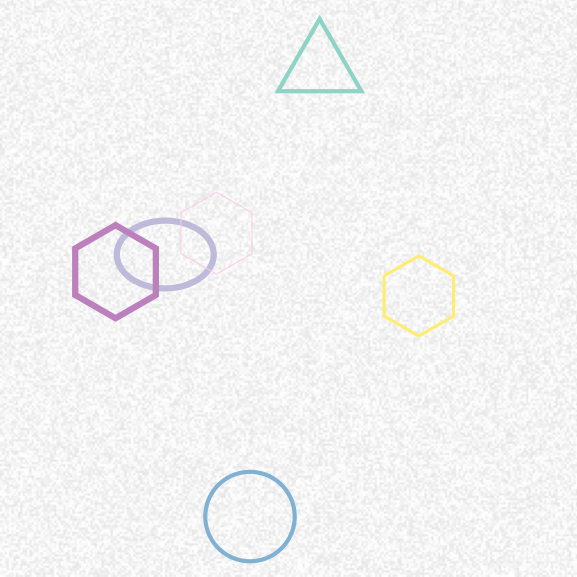[{"shape": "triangle", "thickness": 2, "radius": 0.42, "center": [0.554, 0.883]}, {"shape": "oval", "thickness": 3, "radius": 0.42, "center": [0.286, 0.558]}, {"shape": "circle", "thickness": 2, "radius": 0.39, "center": [0.433, 0.105]}, {"shape": "hexagon", "thickness": 0.5, "radius": 0.36, "center": [0.375, 0.595]}, {"shape": "hexagon", "thickness": 3, "radius": 0.4, "center": [0.2, 0.529]}, {"shape": "hexagon", "thickness": 1.5, "radius": 0.35, "center": [0.725, 0.487]}]